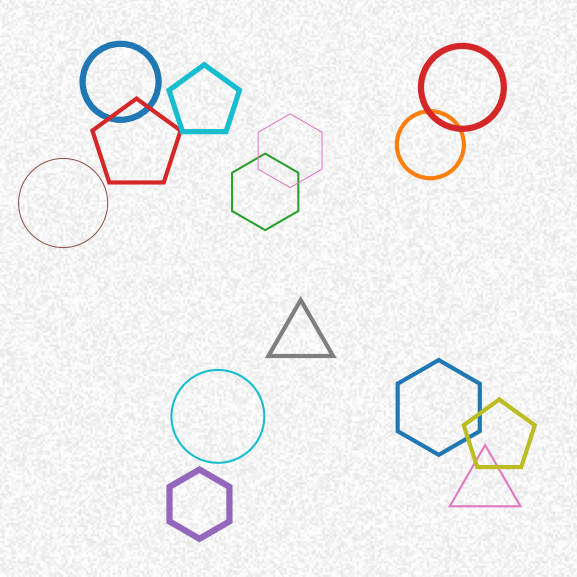[{"shape": "circle", "thickness": 3, "radius": 0.33, "center": [0.209, 0.857]}, {"shape": "hexagon", "thickness": 2, "radius": 0.41, "center": [0.76, 0.294]}, {"shape": "circle", "thickness": 2, "radius": 0.29, "center": [0.745, 0.749]}, {"shape": "hexagon", "thickness": 1, "radius": 0.33, "center": [0.459, 0.667]}, {"shape": "pentagon", "thickness": 2, "radius": 0.4, "center": [0.236, 0.748]}, {"shape": "circle", "thickness": 3, "radius": 0.36, "center": [0.801, 0.848]}, {"shape": "hexagon", "thickness": 3, "radius": 0.3, "center": [0.345, 0.126]}, {"shape": "circle", "thickness": 0.5, "radius": 0.39, "center": [0.109, 0.648]}, {"shape": "hexagon", "thickness": 0.5, "radius": 0.32, "center": [0.502, 0.738]}, {"shape": "triangle", "thickness": 1, "radius": 0.35, "center": [0.84, 0.158]}, {"shape": "triangle", "thickness": 2, "radius": 0.32, "center": [0.521, 0.415]}, {"shape": "pentagon", "thickness": 2, "radius": 0.32, "center": [0.864, 0.243]}, {"shape": "pentagon", "thickness": 2.5, "radius": 0.32, "center": [0.354, 0.823]}, {"shape": "circle", "thickness": 1, "radius": 0.4, "center": [0.377, 0.278]}]